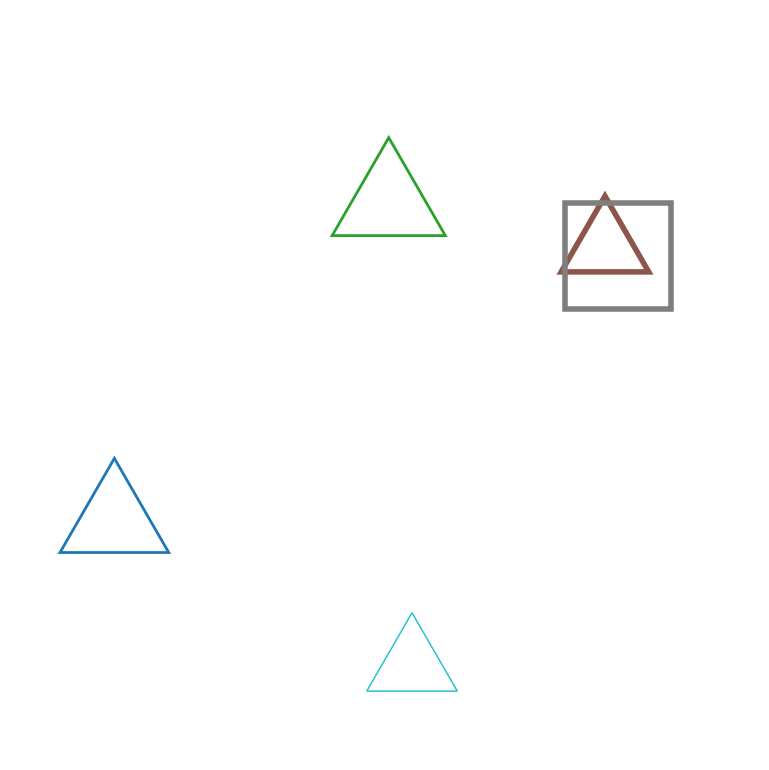[{"shape": "triangle", "thickness": 1, "radius": 0.41, "center": [0.149, 0.323]}, {"shape": "triangle", "thickness": 1, "radius": 0.42, "center": [0.505, 0.736]}, {"shape": "triangle", "thickness": 2, "radius": 0.33, "center": [0.786, 0.68]}, {"shape": "square", "thickness": 2, "radius": 0.34, "center": [0.803, 0.667]}, {"shape": "triangle", "thickness": 0.5, "radius": 0.34, "center": [0.535, 0.136]}]